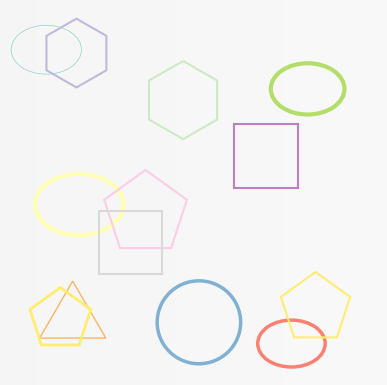[{"shape": "oval", "thickness": 0.5, "radius": 0.45, "center": [0.119, 0.871]}, {"shape": "oval", "thickness": 3, "radius": 0.57, "center": [0.204, 0.468]}, {"shape": "hexagon", "thickness": 1.5, "radius": 0.45, "center": [0.197, 0.862]}, {"shape": "oval", "thickness": 2.5, "radius": 0.44, "center": [0.752, 0.108]}, {"shape": "circle", "thickness": 2.5, "radius": 0.54, "center": [0.513, 0.163]}, {"shape": "triangle", "thickness": 1, "radius": 0.49, "center": [0.188, 0.171]}, {"shape": "oval", "thickness": 3, "radius": 0.48, "center": [0.794, 0.769]}, {"shape": "pentagon", "thickness": 1.5, "radius": 0.56, "center": [0.376, 0.446]}, {"shape": "square", "thickness": 1.5, "radius": 0.41, "center": [0.337, 0.371]}, {"shape": "square", "thickness": 1.5, "radius": 0.41, "center": [0.686, 0.595]}, {"shape": "hexagon", "thickness": 1.5, "radius": 0.51, "center": [0.472, 0.74]}, {"shape": "pentagon", "thickness": 2, "radius": 0.41, "center": [0.156, 0.171]}, {"shape": "pentagon", "thickness": 1.5, "radius": 0.47, "center": [0.814, 0.2]}]